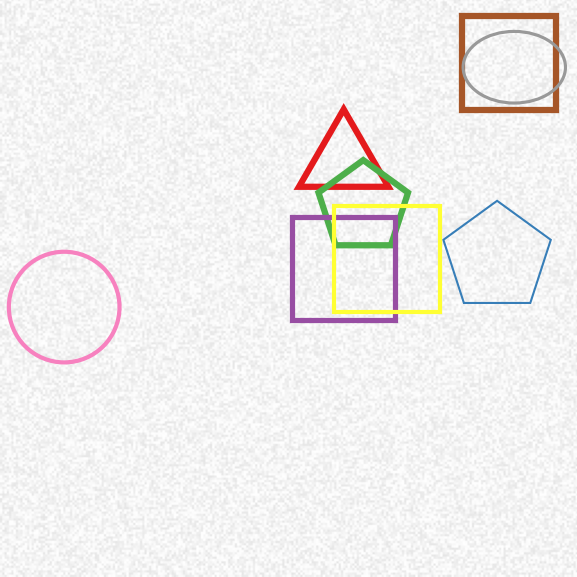[{"shape": "triangle", "thickness": 3, "radius": 0.45, "center": [0.595, 0.72]}, {"shape": "pentagon", "thickness": 1, "radius": 0.49, "center": [0.861, 0.554]}, {"shape": "pentagon", "thickness": 3, "radius": 0.41, "center": [0.629, 0.64]}, {"shape": "square", "thickness": 2.5, "radius": 0.45, "center": [0.594, 0.534]}, {"shape": "square", "thickness": 2, "radius": 0.46, "center": [0.67, 0.551]}, {"shape": "square", "thickness": 3, "radius": 0.41, "center": [0.882, 0.89]}, {"shape": "circle", "thickness": 2, "radius": 0.48, "center": [0.111, 0.467]}, {"shape": "oval", "thickness": 1.5, "radius": 0.44, "center": [0.891, 0.883]}]